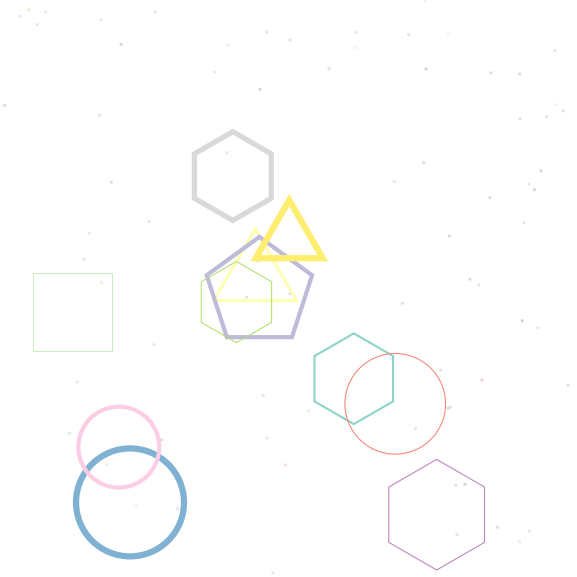[{"shape": "hexagon", "thickness": 1, "radius": 0.39, "center": [0.613, 0.343]}, {"shape": "triangle", "thickness": 1.5, "radius": 0.41, "center": [0.442, 0.52]}, {"shape": "pentagon", "thickness": 2, "radius": 0.48, "center": [0.449, 0.493]}, {"shape": "circle", "thickness": 0.5, "radius": 0.44, "center": [0.684, 0.3]}, {"shape": "circle", "thickness": 3, "radius": 0.47, "center": [0.225, 0.129]}, {"shape": "hexagon", "thickness": 0.5, "radius": 0.35, "center": [0.409, 0.476]}, {"shape": "circle", "thickness": 2, "radius": 0.35, "center": [0.206, 0.225]}, {"shape": "hexagon", "thickness": 2.5, "radius": 0.38, "center": [0.403, 0.694]}, {"shape": "hexagon", "thickness": 0.5, "radius": 0.48, "center": [0.756, 0.108]}, {"shape": "square", "thickness": 0.5, "radius": 0.34, "center": [0.125, 0.459]}, {"shape": "triangle", "thickness": 3, "radius": 0.33, "center": [0.501, 0.586]}]